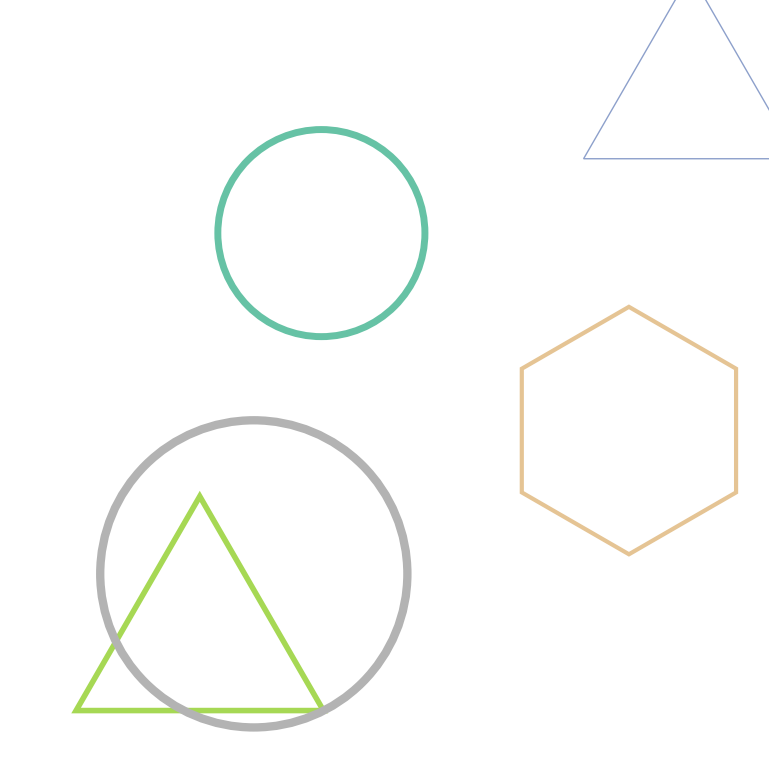[{"shape": "circle", "thickness": 2.5, "radius": 0.67, "center": [0.417, 0.697]}, {"shape": "triangle", "thickness": 0.5, "radius": 0.8, "center": [0.897, 0.874]}, {"shape": "triangle", "thickness": 2, "radius": 0.93, "center": [0.259, 0.17]}, {"shape": "hexagon", "thickness": 1.5, "radius": 0.8, "center": [0.817, 0.441]}, {"shape": "circle", "thickness": 3, "radius": 1.0, "center": [0.33, 0.255]}]